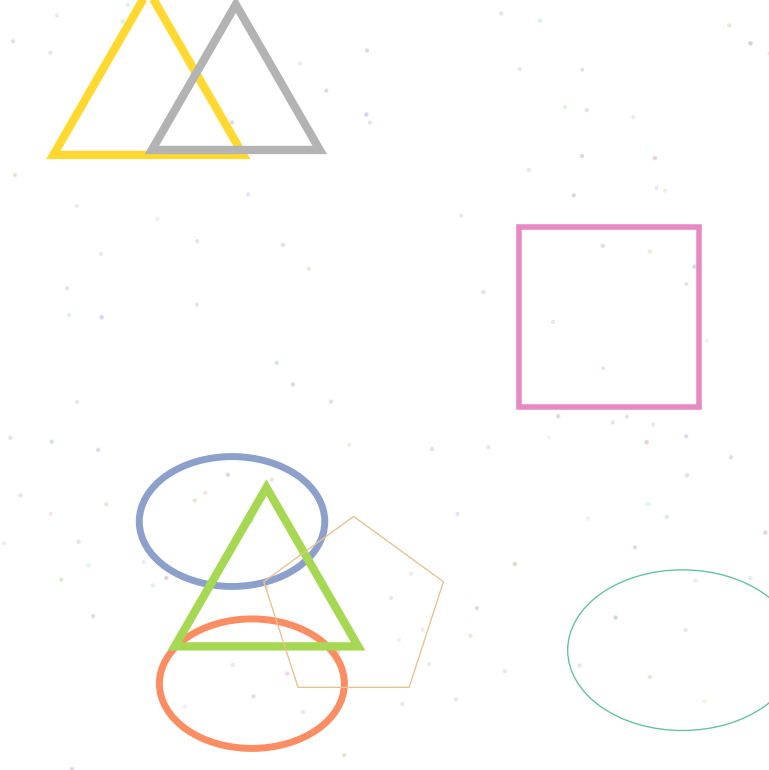[{"shape": "oval", "thickness": 0.5, "radius": 0.75, "center": [0.886, 0.156]}, {"shape": "oval", "thickness": 2.5, "radius": 0.6, "center": [0.327, 0.112]}, {"shape": "oval", "thickness": 2.5, "radius": 0.6, "center": [0.301, 0.323]}, {"shape": "square", "thickness": 2, "radius": 0.58, "center": [0.791, 0.588]}, {"shape": "triangle", "thickness": 3, "radius": 0.69, "center": [0.346, 0.229]}, {"shape": "triangle", "thickness": 3, "radius": 0.71, "center": [0.193, 0.87]}, {"shape": "pentagon", "thickness": 0.5, "radius": 0.61, "center": [0.459, 0.207]}, {"shape": "triangle", "thickness": 3, "radius": 0.63, "center": [0.306, 0.868]}]